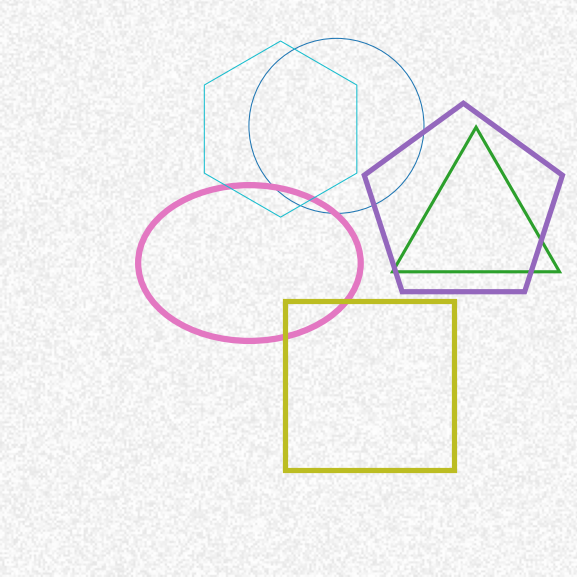[{"shape": "circle", "thickness": 0.5, "radius": 0.76, "center": [0.583, 0.781]}, {"shape": "triangle", "thickness": 1.5, "radius": 0.83, "center": [0.824, 0.612]}, {"shape": "pentagon", "thickness": 2.5, "radius": 0.9, "center": [0.802, 0.64]}, {"shape": "oval", "thickness": 3, "radius": 0.96, "center": [0.432, 0.544]}, {"shape": "square", "thickness": 2.5, "radius": 0.73, "center": [0.639, 0.332]}, {"shape": "hexagon", "thickness": 0.5, "radius": 0.76, "center": [0.486, 0.776]}]